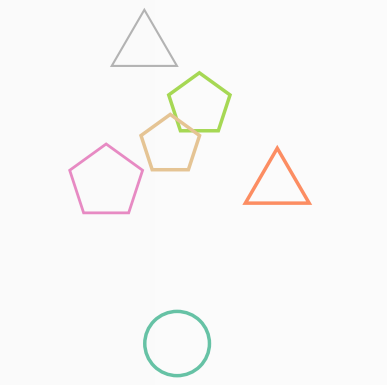[{"shape": "circle", "thickness": 2.5, "radius": 0.42, "center": [0.457, 0.108]}, {"shape": "triangle", "thickness": 2.5, "radius": 0.48, "center": [0.716, 0.52]}, {"shape": "pentagon", "thickness": 2, "radius": 0.49, "center": [0.274, 0.527]}, {"shape": "pentagon", "thickness": 2.5, "radius": 0.42, "center": [0.515, 0.728]}, {"shape": "pentagon", "thickness": 2.5, "radius": 0.4, "center": [0.439, 0.623]}, {"shape": "triangle", "thickness": 1.5, "radius": 0.49, "center": [0.372, 0.877]}]